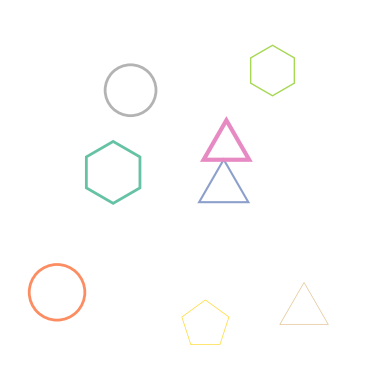[{"shape": "hexagon", "thickness": 2, "radius": 0.4, "center": [0.294, 0.552]}, {"shape": "circle", "thickness": 2, "radius": 0.36, "center": [0.148, 0.241]}, {"shape": "triangle", "thickness": 1.5, "radius": 0.37, "center": [0.581, 0.512]}, {"shape": "triangle", "thickness": 3, "radius": 0.34, "center": [0.588, 0.619]}, {"shape": "hexagon", "thickness": 1, "radius": 0.33, "center": [0.708, 0.817]}, {"shape": "pentagon", "thickness": 0.5, "radius": 0.32, "center": [0.533, 0.157]}, {"shape": "triangle", "thickness": 0.5, "radius": 0.36, "center": [0.79, 0.193]}, {"shape": "circle", "thickness": 2, "radius": 0.33, "center": [0.339, 0.766]}]